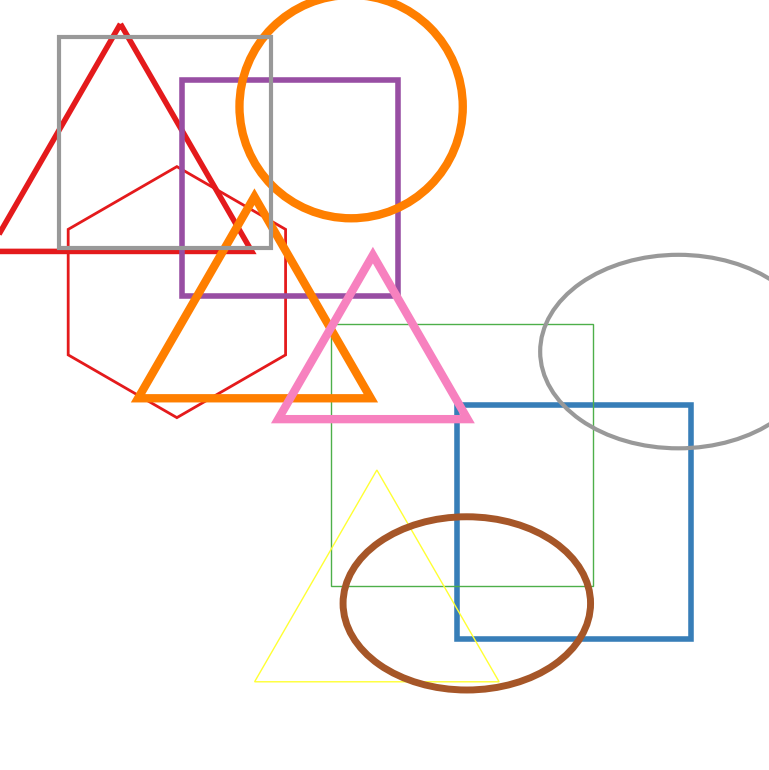[{"shape": "triangle", "thickness": 2, "radius": 0.98, "center": [0.156, 0.772]}, {"shape": "hexagon", "thickness": 1, "radius": 0.82, "center": [0.23, 0.621]}, {"shape": "square", "thickness": 2, "radius": 0.76, "center": [0.745, 0.322]}, {"shape": "square", "thickness": 0.5, "radius": 0.85, "center": [0.6, 0.409]}, {"shape": "square", "thickness": 2, "radius": 0.7, "center": [0.377, 0.756]}, {"shape": "circle", "thickness": 3, "radius": 0.72, "center": [0.456, 0.862]}, {"shape": "triangle", "thickness": 3, "radius": 0.87, "center": [0.33, 0.57]}, {"shape": "triangle", "thickness": 0.5, "radius": 0.92, "center": [0.489, 0.206]}, {"shape": "oval", "thickness": 2.5, "radius": 0.8, "center": [0.606, 0.216]}, {"shape": "triangle", "thickness": 3, "radius": 0.71, "center": [0.484, 0.527]}, {"shape": "square", "thickness": 1.5, "radius": 0.69, "center": [0.214, 0.815]}, {"shape": "oval", "thickness": 1.5, "radius": 0.9, "center": [0.881, 0.543]}]